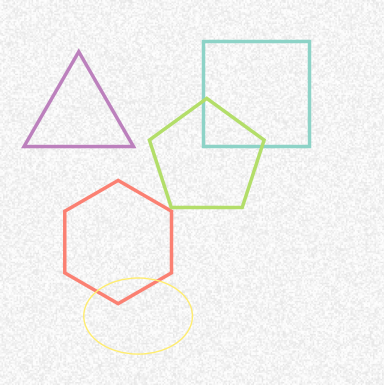[{"shape": "square", "thickness": 2.5, "radius": 0.68, "center": [0.665, 0.758]}, {"shape": "hexagon", "thickness": 2.5, "radius": 0.8, "center": [0.307, 0.371]}, {"shape": "pentagon", "thickness": 2.5, "radius": 0.78, "center": [0.537, 0.588]}, {"shape": "triangle", "thickness": 2.5, "radius": 0.82, "center": [0.205, 0.701]}, {"shape": "oval", "thickness": 1, "radius": 0.71, "center": [0.359, 0.179]}]